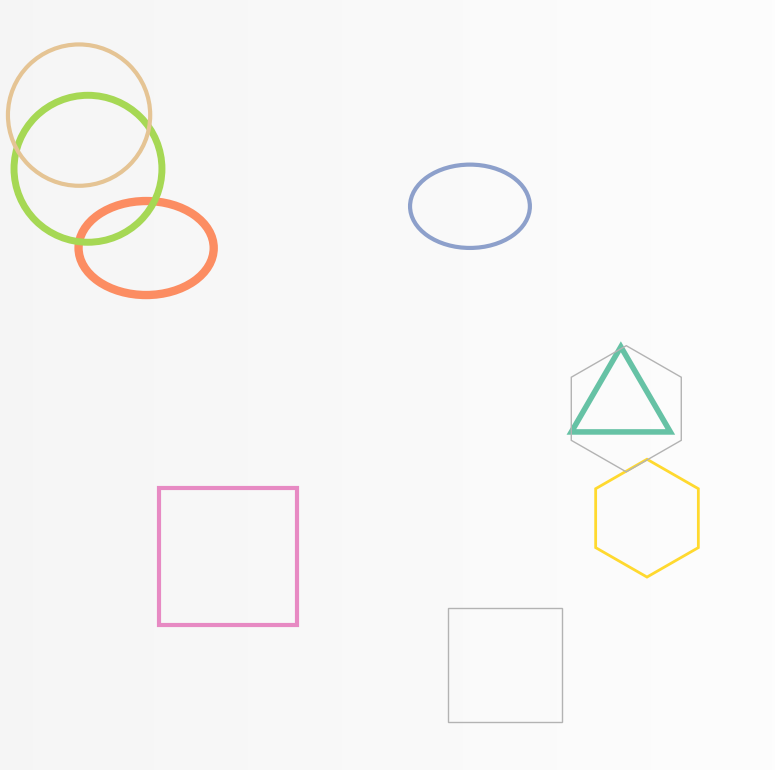[{"shape": "triangle", "thickness": 2, "radius": 0.37, "center": [0.801, 0.476]}, {"shape": "oval", "thickness": 3, "radius": 0.44, "center": [0.189, 0.678]}, {"shape": "oval", "thickness": 1.5, "radius": 0.39, "center": [0.606, 0.732]}, {"shape": "square", "thickness": 1.5, "radius": 0.44, "center": [0.294, 0.277]}, {"shape": "circle", "thickness": 2.5, "radius": 0.48, "center": [0.114, 0.781]}, {"shape": "hexagon", "thickness": 1, "radius": 0.38, "center": [0.835, 0.327]}, {"shape": "circle", "thickness": 1.5, "radius": 0.46, "center": [0.102, 0.851]}, {"shape": "square", "thickness": 0.5, "radius": 0.37, "center": [0.652, 0.136]}, {"shape": "hexagon", "thickness": 0.5, "radius": 0.41, "center": [0.808, 0.469]}]